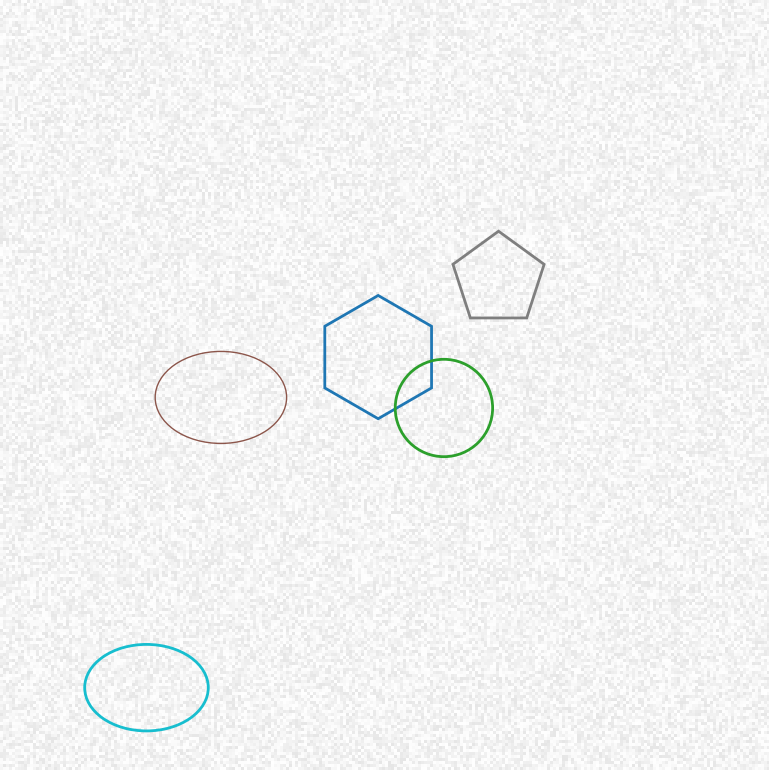[{"shape": "hexagon", "thickness": 1, "radius": 0.4, "center": [0.491, 0.536]}, {"shape": "circle", "thickness": 1, "radius": 0.32, "center": [0.577, 0.47]}, {"shape": "oval", "thickness": 0.5, "radius": 0.43, "center": [0.287, 0.484]}, {"shape": "pentagon", "thickness": 1, "radius": 0.31, "center": [0.647, 0.637]}, {"shape": "oval", "thickness": 1, "radius": 0.4, "center": [0.19, 0.107]}]